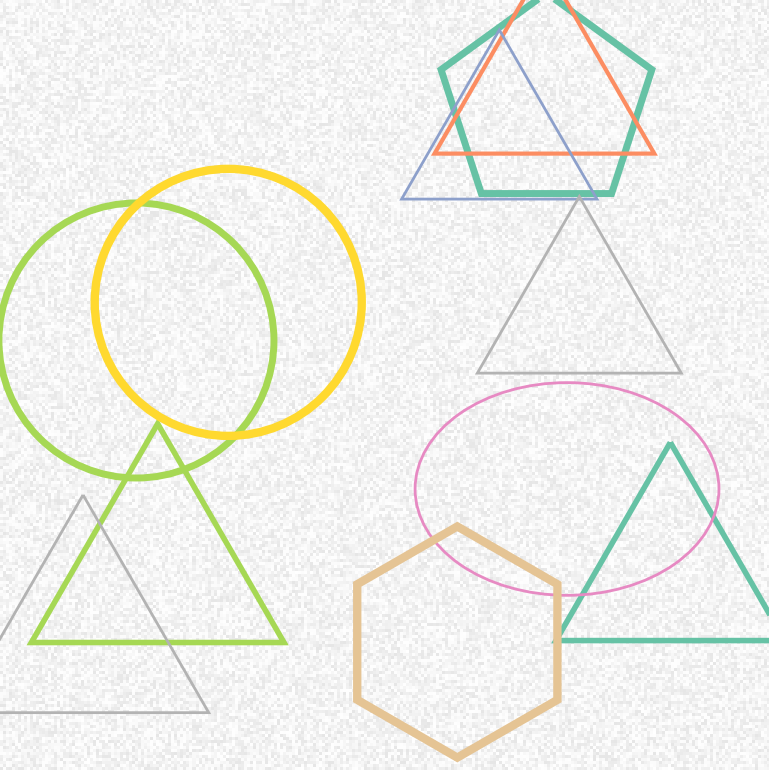[{"shape": "triangle", "thickness": 2, "radius": 0.86, "center": [0.871, 0.254]}, {"shape": "pentagon", "thickness": 2.5, "radius": 0.72, "center": [0.71, 0.865]}, {"shape": "triangle", "thickness": 1.5, "radius": 0.82, "center": [0.707, 0.883]}, {"shape": "triangle", "thickness": 1, "radius": 0.73, "center": [0.648, 0.815]}, {"shape": "oval", "thickness": 1, "radius": 0.99, "center": [0.736, 0.365]}, {"shape": "triangle", "thickness": 2, "radius": 0.95, "center": [0.205, 0.26]}, {"shape": "circle", "thickness": 2.5, "radius": 0.89, "center": [0.177, 0.558]}, {"shape": "circle", "thickness": 3, "radius": 0.87, "center": [0.296, 0.607]}, {"shape": "hexagon", "thickness": 3, "radius": 0.75, "center": [0.594, 0.166]}, {"shape": "triangle", "thickness": 1, "radius": 0.76, "center": [0.752, 0.592]}, {"shape": "triangle", "thickness": 1, "radius": 0.94, "center": [0.108, 0.169]}]